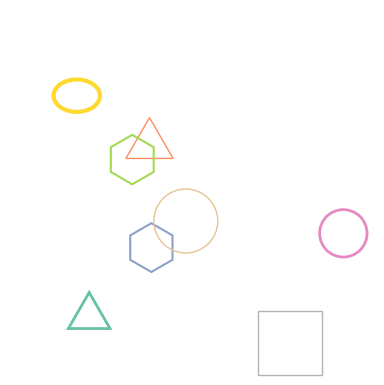[{"shape": "triangle", "thickness": 2, "radius": 0.31, "center": [0.232, 0.178]}, {"shape": "triangle", "thickness": 1, "radius": 0.35, "center": [0.388, 0.624]}, {"shape": "hexagon", "thickness": 1.5, "radius": 0.32, "center": [0.393, 0.357]}, {"shape": "circle", "thickness": 2, "radius": 0.31, "center": [0.892, 0.394]}, {"shape": "hexagon", "thickness": 1.5, "radius": 0.32, "center": [0.344, 0.586]}, {"shape": "oval", "thickness": 3, "radius": 0.3, "center": [0.199, 0.751]}, {"shape": "circle", "thickness": 1, "radius": 0.42, "center": [0.483, 0.426]}, {"shape": "square", "thickness": 1, "radius": 0.42, "center": [0.752, 0.109]}]